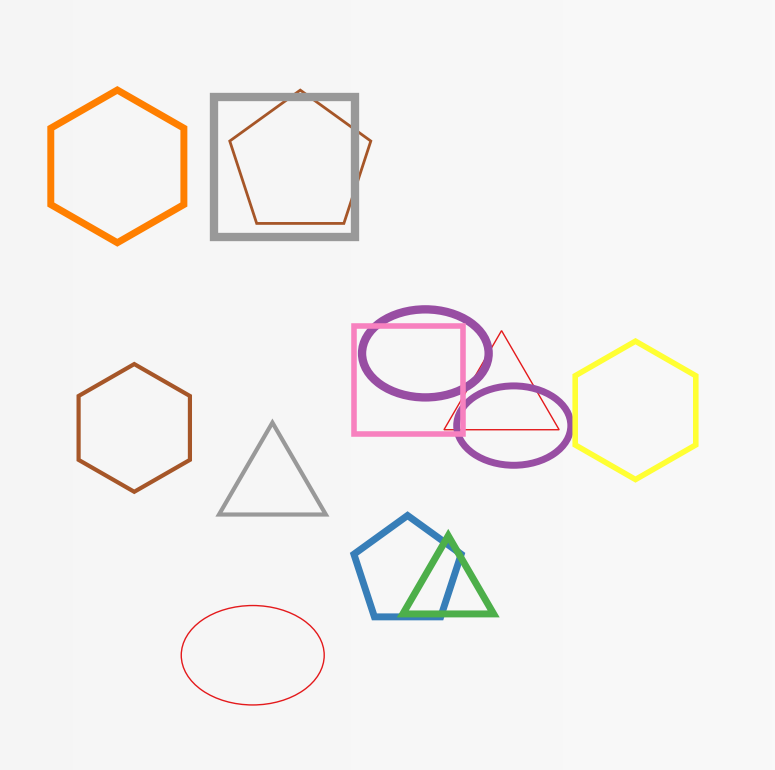[{"shape": "oval", "thickness": 0.5, "radius": 0.46, "center": [0.326, 0.149]}, {"shape": "triangle", "thickness": 0.5, "radius": 0.43, "center": [0.647, 0.485]}, {"shape": "pentagon", "thickness": 2.5, "radius": 0.36, "center": [0.526, 0.258]}, {"shape": "triangle", "thickness": 2.5, "radius": 0.34, "center": [0.578, 0.237]}, {"shape": "oval", "thickness": 2.5, "radius": 0.37, "center": [0.663, 0.447]}, {"shape": "oval", "thickness": 3, "radius": 0.41, "center": [0.549, 0.541]}, {"shape": "hexagon", "thickness": 2.5, "radius": 0.5, "center": [0.151, 0.784]}, {"shape": "hexagon", "thickness": 2, "radius": 0.45, "center": [0.82, 0.467]}, {"shape": "hexagon", "thickness": 1.5, "radius": 0.41, "center": [0.173, 0.444]}, {"shape": "pentagon", "thickness": 1, "radius": 0.48, "center": [0.387, 0.787]}, {"shape": "square", "thickness": 2, "radius": 0.35, "center": [0.527, 0.507]}, {"shape": "square", "thickness": 3, "radius": 0.45, "center": [0.367, 0.783]}, {"shape": "triangle", "thickness": 1.5, "radius": 0.4, "center": [0.352, 0.372]}]